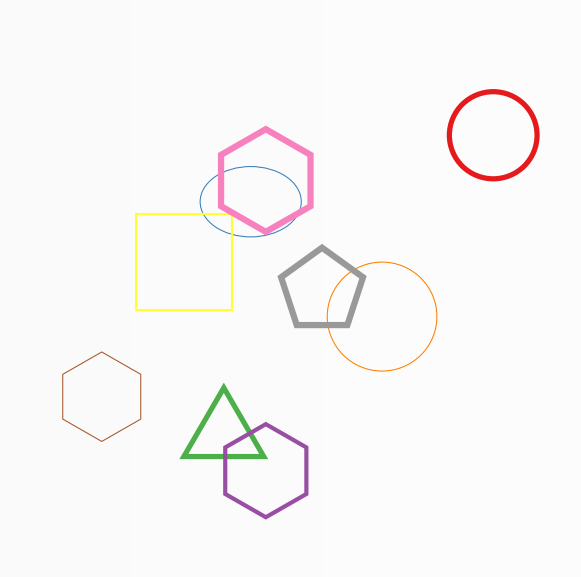[{"shape": "circle", "thickness": 2.5, "radius": 0.38, "center": [0.849, 0.765]}, {"shape": "oval", "thickness": 0.5, "radius": 0.43, "center": [0.431, 0.65]}, {"shape": "triangle", "thickness": 2.5, "radius": 0.4, "center": [0.385, 0.248]}, {"shape": "hexagon", "thickness": 2, "radius": 0.4, "center": [0.457, 0.184]}, {"shape": "circle", "thickness": 0.5, "radius": 0.47, "center": [0.657, 0.451]}, {"shape": "square", "thickness": 1, "radius": 0.42, "center": [0.317, 0.545]}, {"shape": "hexagon", "thickness": 0.5, "radius": 0.39, "center": [0.175, 0.312]}, {"shape": "hexagon", "thickness": 3, "radius": 0.44, "center": [0.457, 0.687]}, {"shape": "pentagon", "thickness": 3, "radius": 0.37, "center": [0.554, 0.496]}]